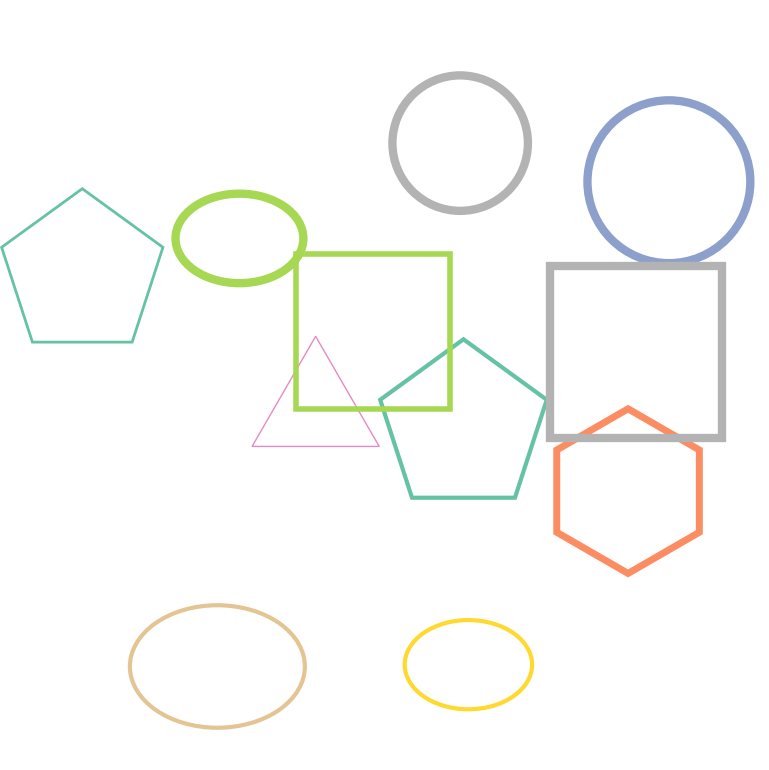[{"shape": "pentagon", "thickness": 1.5, "radius": 0.57, "center": [0.602, 0.446]}, {"shape": "pentagon", "thickness": 1, "radius": 0.55, "center": [0.107, 0.645]}, {"shape": "hexagon", "thickness": 2.5, "radius": 0.53, "center": [0.816, 0.362]}, {"shape": "circle", "thickness": 3, "radius": 0.53, "center": [0.869, 0.764]}, {"shape": "triangle", "thickness": 0.5, "radius": 0.48, "center": [0.41, 0.468]}, {"shape": "oval", "thickness": 3, "radius": 0.42, "center": [0.311, 0.69]}, {"shape": "square", "thickness": 2, "radius": 0.5, "center": [0.484, 0.57]}, {"shape": "oval", "thickness": 1.5, "radius": 0.41, "center": [0.608, 0.137]}, {"shape": "oval", "thickness": 1.5, "radius": 0.57, "center": [0.282, 0.134]}, {"shape": "circle", "thickness": 3, "radius": 0.44, "center": [0.598, 0.814]}, {"shape": "square", "thickness": 3, "radius": 0.56, "center": [0.826, 0.543]}]